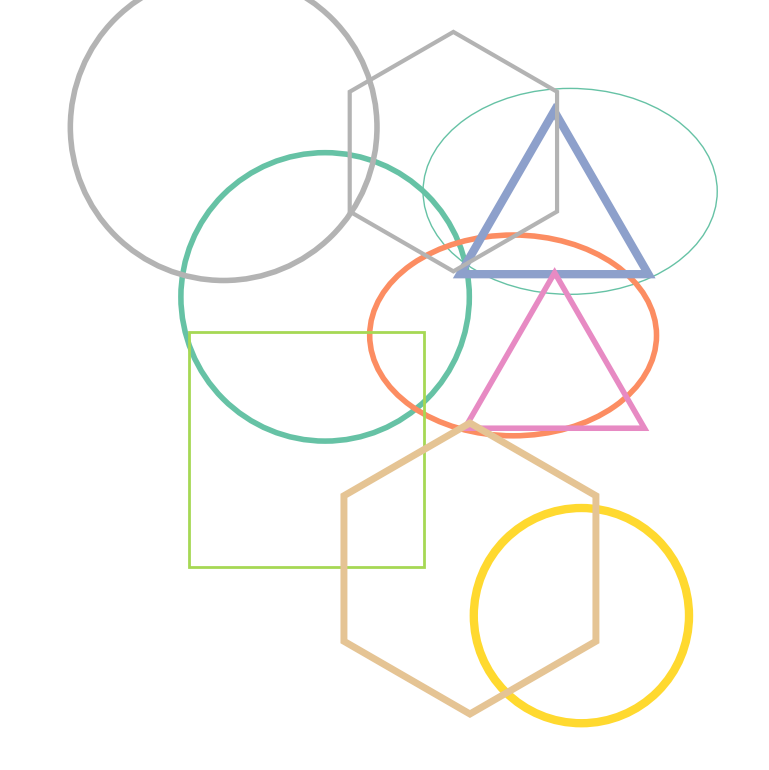[{"shape": "oval", "thickness": 0.5, "radius": 0.96, "center": [0.74, 0.751]}, {"shape": "circle", "thickness": 2, "radius": 0.94, "center": [0.422, 0.614]}, {"shape": "oval", "thickness": 2, "radius": 0.93, "center": [0.666, 0.564]}, {"shape": "triangle", "thickness": 3, "radius": 0.71, "center": [0.72, 0.715]}, {"shape": "triangle", "thickness": 2, "radius": 0.67, "center": [0.72, 0.511]}, {"shape": "square", "thickness": 1, "radius": 0.76, "center": [0.398, 0.416]}, {"shape": "circle", "thickness": 3, "radius": 0.7, "center": [0.755, 0.2]}, {"shape": "hexagon", "thickness": 2.5, "radius": 0.94, "center": [0.61, 0.262]}, {"shape": "hexagon", "thickness": 1.5, "radius": 0.78, "center": [0.589, 0.803]}, {"shape": "circle", "thickness": 2, "radius": 1.0, "center": [0.29, 0.835]}]